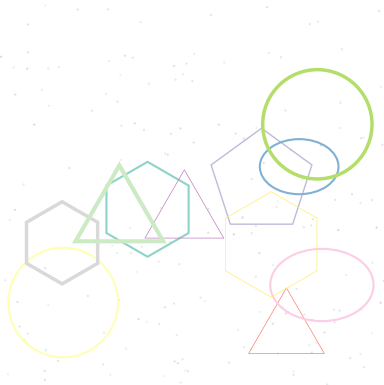[{"shape": "hexagon", "thickness": 1.5, "radius": 0.62, "center": [0.383, 0.456]}, {"shape": "circle", "thickness": 1.5, "radius": 0.71, "center": [0.164, 0.214]}, {"shape": "pentagon", "thickness": 1, "radius": 0.69, "center": [0.679, 0.529]}, {"shape": "triangle", "thickness": 0.5, "radius": 0.57, "center": [0.744, 0.139]}, {"shape": "oval", "thickness": 1.5, "radius": 0.51, "center": [0.777, 0.567]}, {"shape": "circle", "thickness": 2.5, "radius": 0.71, "center": [0.824, 0.677]}, {"shape": "oval", "thickness": 1.5, "radius": 0.67, "center": [0.836, 0.26]}, {"shape": "hexagon", "thickness": 2.5, "radius": 0.53, "center": [0.161, 0.369]}, {"shape": "triangle", "thickness": 0.5, "radius": 0.59, "center": [0.479, 0.441]}, {"shape": "triangle", "thickness": 3, "radius": 0.66, "center": [0.31, 0.439]}, {"shape": "hexagon", "thickness": 0.5, "radius": 0.69, "center": [0.705, 0.365]}]